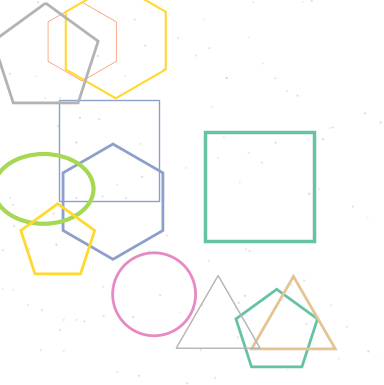[{"shape": "square", "thickness": 2.5, "radius": 0.71, "center": [0.674, 0.516]}, {"shape": "pentagon", "thickness": 2, "radius": 0.56, "center": [0.719, 0.137]}, {"shape": "hexagon", "thickness": 0.5, "radius": 0.51, "center": [0.214, 0.892]}, {"shape": "square", "thickness": 1, "radius": 0.66, "center": [0.283, 0.61]}, {"shape": "hexagon", "thickness": 2, "radius": 0.75, "center": [0.293, 0.476]}, {"shape": "circle", "thickness": 2, "radius": 0.54, "center": [0.4, 0.236]}, {"shape": "oval", "thickness": 3, "radius": 0.65, "center": [0.113, 0.509]}, {"shape": "hexagon", "thickness": 1.5, "radius": 0.75, "center": [0.301, 0.894]}, {"shape": "pentagon", "thickness": 2, "radius": 0.5, "center": [0.15, 0.37]}, {"shape": "triangle", "thickness": 2, "radius": 0.63, "center": [0.762, 0.157]}, {"shape": "triangle", "thickness": 1, "radius": 0.63, "center": [0.567, 0.158]}, {"shape": "pentagon", "thickness": 2, "radius": 0.72, "center": [0.119, 0.849]}]